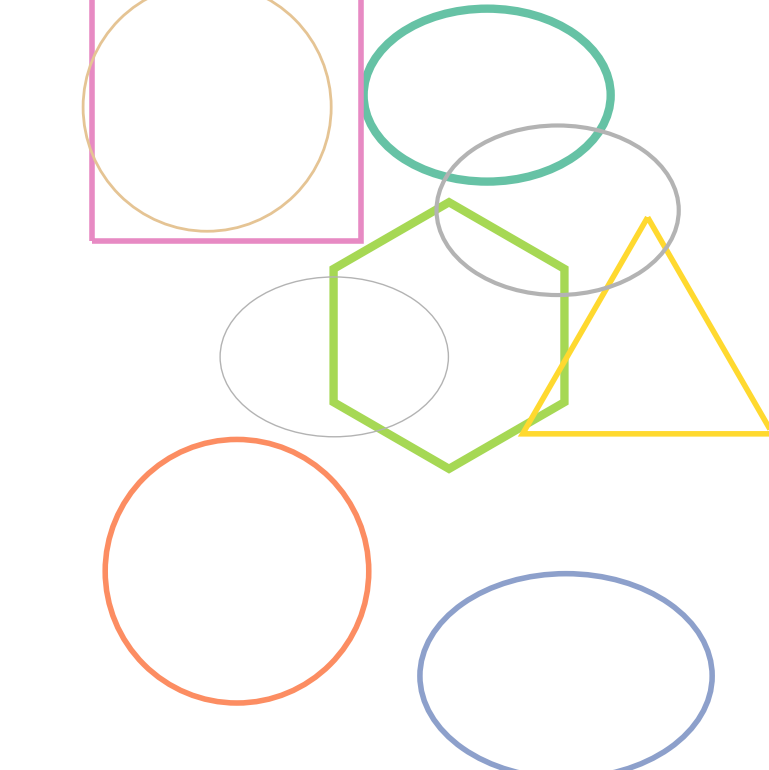[{"shape": "oval", "thickness": 3, "radius": 0.8, "center": [0.633, 0.876]}, {"shape": "circle", "thickness": 2, "radius": 0.86, "center": [0.308, 0.258]}, {"shape": "oval", "thickness": 2, "radius": 0.95, "center": [0.735, 0.122]}, {"shape": "square", "thickness": 2, "radius": 0.87, "center": [0.294, 0.862]}, {"shape": "hexagon", "thickness": 3, "radius": 0.87, "center": [0.583, 0.564]}, {"shape": "triangle", "thickness": 2, "radius": 0.94, "center": [0.841, 0.53]}, {"shape": "circle", "thickness": 1, "radius": 0.81, "center": [0.269, 0.861]}, {"shape": "oval", "thickness": 0.5, "radius": 0.74, "center": [0.434, 0.537]}, {"shape": "oval", "thickness": 1.5, "radius": 0.79, "center": [0.724, 0.727]}]